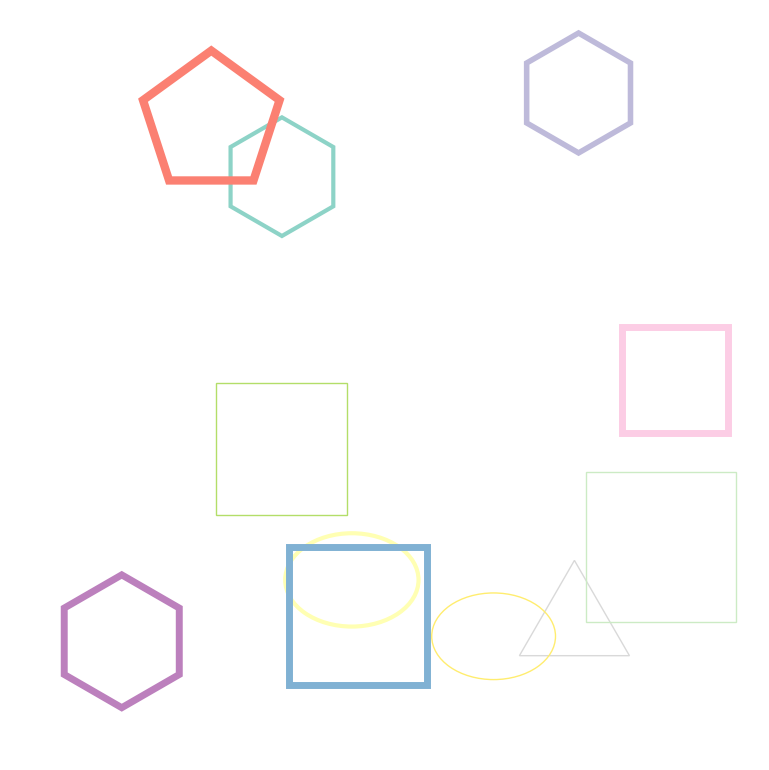[{"shape": "hexagon", "thickness": 1.5, "radius": 0.39, "center": [0.366, 0.771]}, {"shape": "oval", "thickness": 1.5, "radius": 0.43, "center": [0.457, 0.247]}, {"shape": "hexagon", "thickness": 2, "radius": 0.39, "center": [0.751, 0.879]}, {"shape": "pentagon", "thickness": 3, "radius": 0.47, "center": [0.274, 0.841]}, {"shape": "square", "thickness": 2.5, "radius": 0.45, "center": [0.465, 0.2]}, {"shape": "square", "thickness": 0.5, "radius": 0.43, "center": [0.366, 0.417]}, {"shape": "square", "thickness": 2.5, "radius": 0.35, "center": [0.877, 0.507]}, {"shape": "triangle", "thickness": 0.5, "radius": 0.41, "center": [0.746, 0.19]}, {"shape": "hexagon", "thickness": 2.5, "radius": 0.43, "center": [0.158, 0.167]}, {"shape": "square", "thickness": 0.5, "radius": 0.49, "center": [0.858, 0.29]}, {"shape": "oval", "thickness": 0.5, "radius": 0.4, "center": [0.641, 0.174]}]